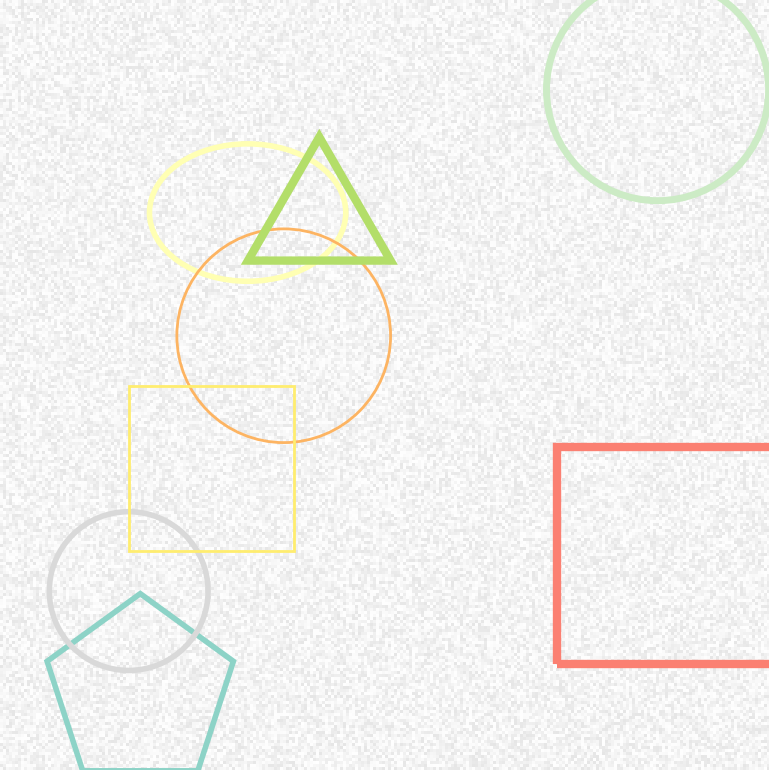[{"shape": "pentagon", "thickness": 2, "radius": 0.64, "center": [0.182, 0.102]}, {"shape": "oval", "thickness": 2, "radius": 0.64, "center": [0.322, 0.724]}, {"shape": "square", "thickness": 3, "radius": 0.7, "center": [0.864, 0.279]}, {"shape": "circle", "thickness": 1, "radius": 0.69, "center": [0.368, 0.564]}, {"shape": "triangle", "thickness": 3, "radius": 0.53, "center": [0.415, 0.715]}, {"shape": "circle", "thickness": 2, "radius": 0.52, "center": [0.167, 0.232]}, {"shape": "circle", "thickness": 2.5, "radius": 0.72, "center": [0.854, 0.884]}, {"shape": "square", "thickness": 1, "radius": 0.54, "center": [0.275, 0.391]}]